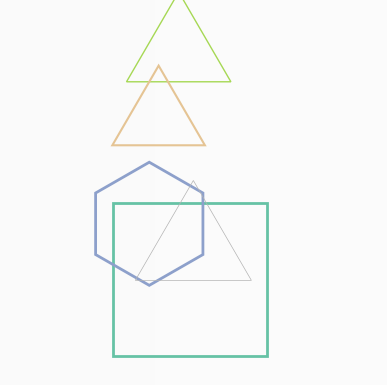[{"shape": "square", "thickness": 2, "radius": 0.99, "center": [0.491, 0.273]}, {"shape": "hexagon", "thickness": 2, "radius": 0.8, "center": [0.385, 0.419]}, {"shape": "triangle", "thickness": 1, "radius": 0.78, "center": [0.461, 0.865]}, {"shape": "triangle", "thickness": 1.5, "radius": 0.69, "center": [0.409, 0.692]}, {"shape": "triangle", "thickness": 0.5, "radius": 0.86, "center": [0.499, 0.358]}]